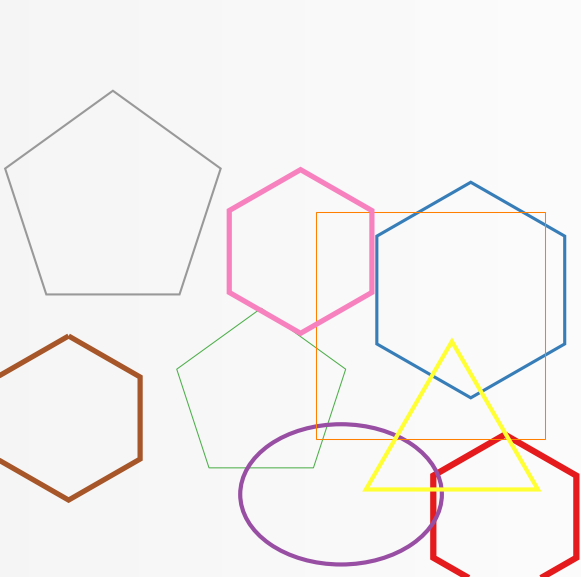[{"shape": "hexagon", "thickness": 3, "radius": 0.71, "center": [0.869, 0.104]}, {"shape": "hexagon", "thickness": 1.5, "radius": 0.93, "center": [0.81, 0.497]}, {"shape": "pentagon", "thickness": 0.5, "radius": 0.76, "center": [0.449, 0.313]}, {"shape": "oval", "thickness": 2, "radius": 0.87, "center": [0.587, 0.143]}, {"shape": "square", "thickness": 0.5, "radius": 0.98, "center": [0.74, 0.435]}, {"shape": "triangle", "thickness": 2, "radius": 0.85, "center": [0.777, 0.237]}, {"shape": "hexagon", "thickness": 2.5, "radius": 0.71, "center": [0.118, 0.275]}, {"shape": "hexagon", "thickness": 2.5, "radius": 0.71, "center": [0.517, 0.564]}, {"shape": "pentagon", "thickness": 1, "radius": 0.97, "center": [0.194, 0.647]}]